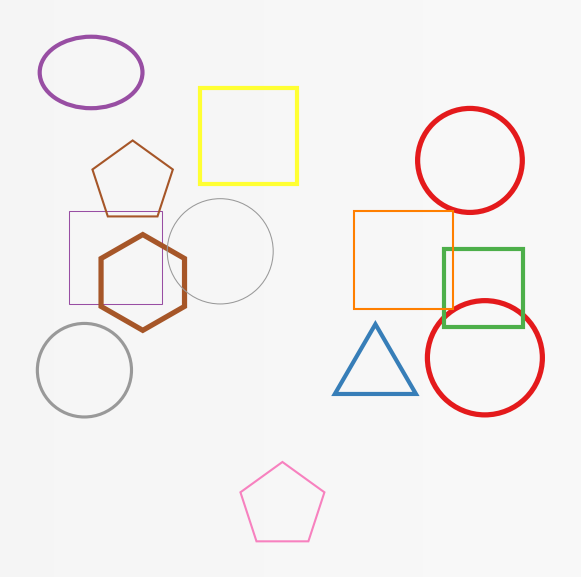[{"shape": "circle", "thickness": 2.5, "radius": 0.49, "center": [0.834, 0.38]}, {"shape": "circle", "thickness": 2.5, "radius": 0.45, "center": [0.809, 0.721]}, {"shape": "triangle", "thickness": 2, "radius": 0.4, "center": [0.646, 0.357]}, {"shape": "square", "thickness": 2, "radius": 0.34, "center": [0.832, 0.5]}, {"shape": "square", "thickness": 0.5, "radius": 0.4, "center": [0.199, 0.552]}, {"shape": "oval", "thickness": 2, "radius": 0.44, "center": [0.157, 0.874]}, {"shape": "square", "thickness": 1, "radius": 0.42, "center": [0.695, 0.549]}, {"shape": "square", "thickness": 2, "radius": 0.42, "center": [0.428, 0.763]}, {"shape": "hexagon", "thickness": 2.5, "radius": 0.41, "center": [0.246, 0.51]}, {"shape": "pentagon", "thickness": 1, "radius": 0.36, "center": [0.228, 0.683]}, {"shape": "pentagon", "thickness": 1, "radius": 0.38, "center": [0.486, 0.123]}, {"shape": "circle", "thickness": 1.5, "radius": 0.4, "center": [0.145, 0.358]}, {"shape": "circle", "thickness": 0.5, "radius": 0.46, "center": [0.379, 0.564]}]